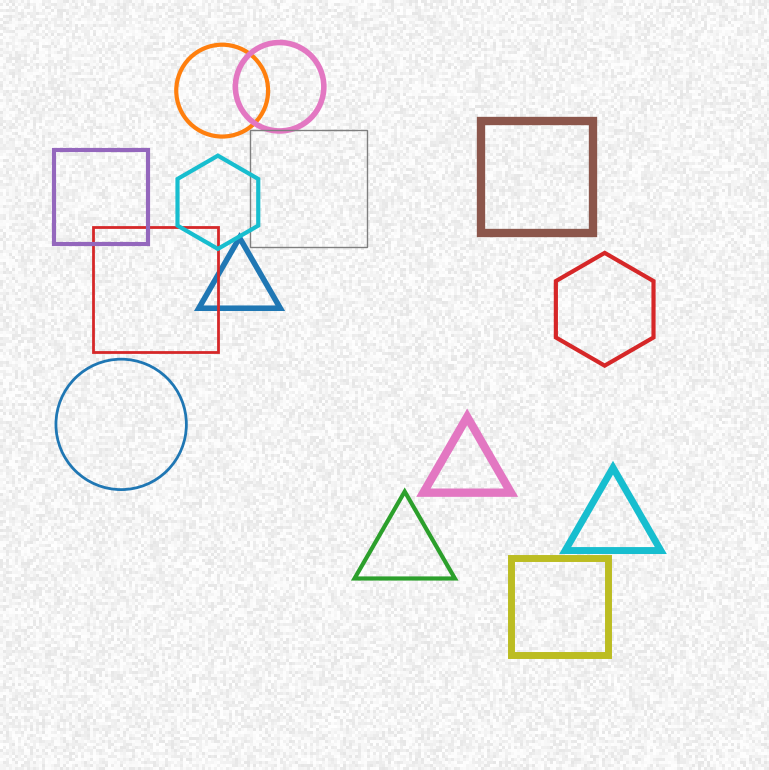[{"shape": "triangle", "thickness": 2, "radius": 0.31, "center": [0.311, 0.63]}, {"shape": "circle", "thickness": 1, "radius": 0.42, "center": [0.157, 0.449]}, {"shape": "circle", "thickness": 1.5, "radius": 0.3, "center": [0.289, 0.882]}, {"shape": "triangle", "thickness": 1.5, "radius": 0.38, "center": [0.526, 0.286]}, {"shape": "hexagon", "thickness": 1.5, "radius": 0.37, "center": [0.785, 0.598]}, {"shape": "square", "thickness": 1, "radius": 0.41, "center": [0.202, 0.624]}, {"shape": "square", "thickness": 1.5, "radius": 0.3, "center": [0.131, 0.744]}, {"shape": "square", "thickness": 3, "radius": 0.36, "center": [0.698, 0.77]}, {"shape": "circle", "thickness": 2, "radius": 0.29, "center": [0.363, 0.887]}, {"shape": "triangle", "thickness": 3, "radius": 0.33, "center": [0.607, 0.393]}, {"shape": "square", "thickness": 0.5, "radius": 0.38, "center": [0.401, 0.755]}, {"shape": "square", "thickness": 2.5, "radius": 0.32, "center": [0.727, 0.212]}, {"shape": "triangle", "thickness": 2.5, "radius": 0.36, "center": [0.796, 0.321]}, {"shape": "hexagon", "thickness": 1.5, "radius": 0.3, "center": [0.283, 0.737]}]